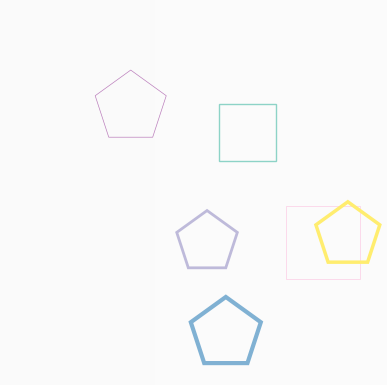[{"shape": "square", "thickness": 1, "radius": 0.37, "center": [0.639, 0.656]}, {"shape": "pentagon", "thickness": 2, "radius": 0.41, "center": [0.534, 0.371]}, {"shape": "pentagon", "thickness": 3, "radius": 0.47, "center": [0.583, 0.134]}, {"shape": "square", "thickness": 0.5, "radius": 0.48, "center": [0.833, 0.37]}, {"shape": "pentagon", "thickness": 0.5, "radius": 0.48, "center": [0.337, 0.722]}, {"shape": "pentagon", "thickness": 2.5, "radius": 0.43, "center": [0.898, 0.389]}]